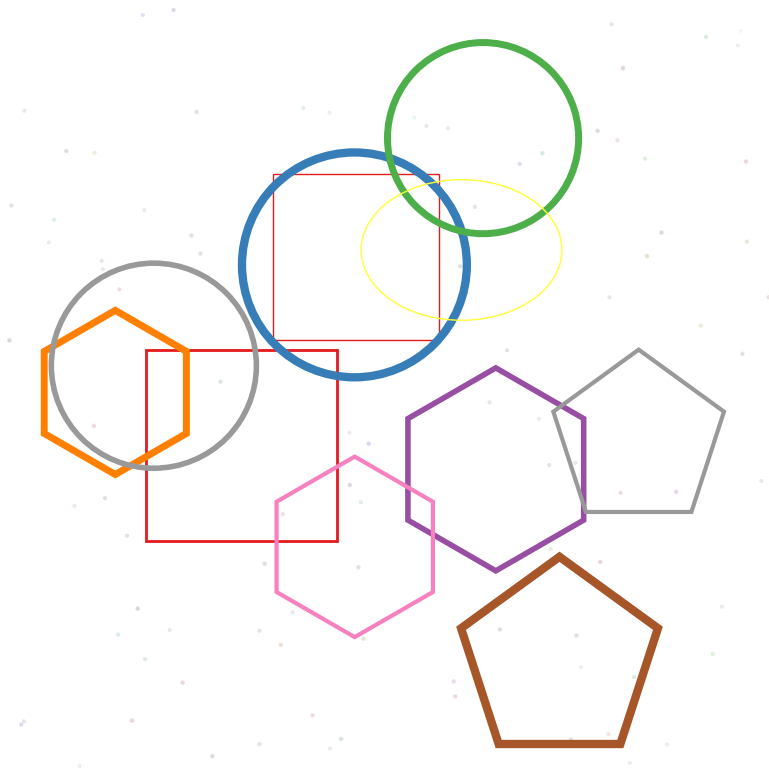[{"shape": "square", "thickness": 1, "radius": 0.62, "center": [0.314, 0.422]}, {"shape": "square", "thickness": 0.5, "radius": 0.54, "center": [0.462, 0.667]}, {"shape": "circle", "thickness": 3, "radius": 0.73, "center": [0.46, 0.656]}, {"shape": "circle", "thickness": 2.5, "radius": 0.62, "center": [0.627, 0.821]}, {"shape": "hexagon", "thickness": 2, "radius": 0.66, "center": [0.644, 0.39]}, {"shape": "hexagon", "thickness": 2.5, "radius": 0.53, "center": [0.15, 0.49]}, {"shape": "oval", "thickness": 0.5, "radius": 0.65, "center": [0.599, 0.675]}, {"shape": "pentagon", "thickness": 3, "radius": 0.67, "center": [0.727, 0.143]}, {"shape": "hexagon", "thickness": 1.5, "radius": 0.59, "center": [0.461, 0.29]}, {"shape": "pentagon", "thickness": 1.5, "radius": 0.58, "center": [0.829, 0.429]}, {"shape": "circle", "thickness": 2, "radius": 0.67, "center": [0.2, 0.525]}]